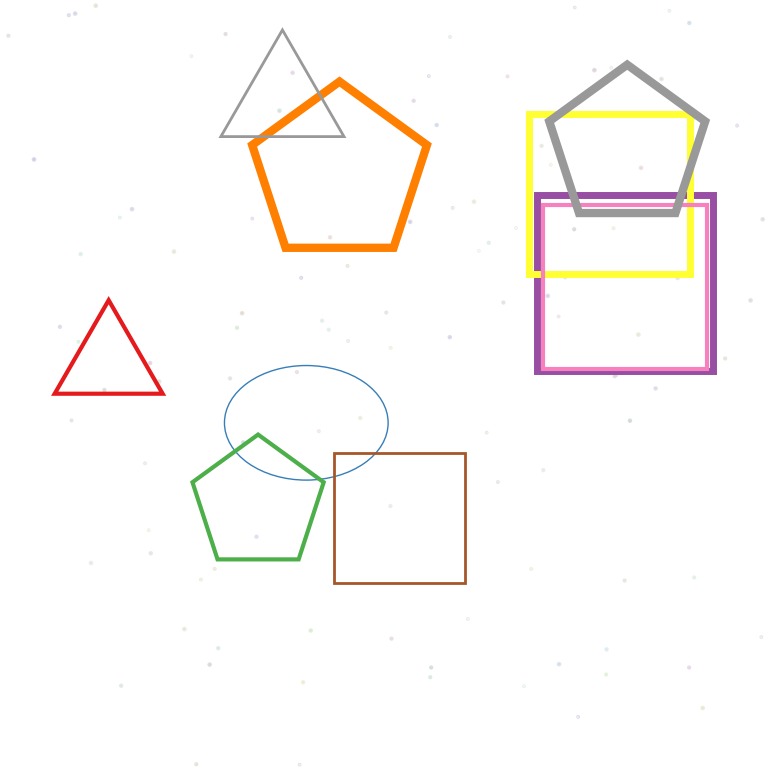[{"shape": "triangle", "thickness": 1.5, "radius": 0.4, "center": [0.141, 0.529]}, {"shape": "oval", "thickness": 0.5, "radius": 0.53, "center": [0.398, 0.451]}, {"shape": "pentagon", "thickness": 1.5, "radius": 0.45, "center": [0.335, 0.346]}, {"shape": "square", "thickness": 2.5, "radius": 0.57, "center": [0.812, 0.633]}, {"shape": "pentagon", "thickness": 3, "radius": 0.6, "center": [0.441, 0.775]}, {"shape": "square", "thickness": 2.5, "radius": 0.52, "center": [0.792, 0.748]}, {"shape": "square", "thickness": 1, "radius": 0.42, "center": [0.519, 0.327]}, {"shape": "square", "thickness": 1.5, "radius": 0.53, "center": [0.811, 0.628]}, {"shape": "pentagon", "thickness": 3, "radius": 0.53, "center": [0.815, 0.809]}, {"shape": "triangle", "thickness": 1, "radius": 0.46, "center": [0.367, 0.869]}]